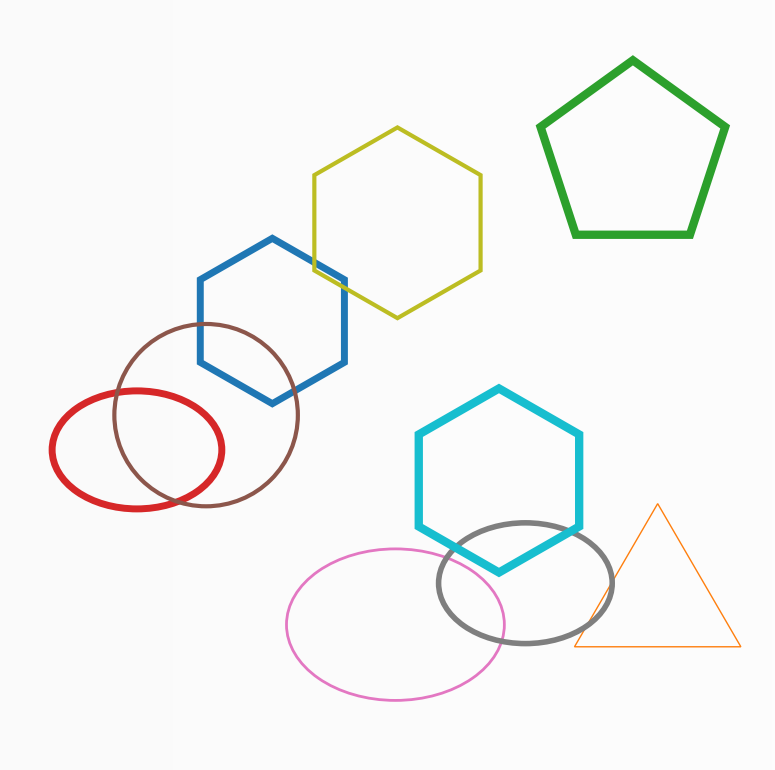[{"shape": "hexagon", "thickness": 2.5, "radius": 0.54, "center": [0.351, 0.583]}, {"shape": "triangle", "thickness": 0.5, "radius": 0.62, "center": [0.849, 0.222]}, {"shape": "pentagon", "thickness": 3, "radius": 0.63, "center": [0.817, 0.796]}, {"shape": "oval", "thickness": 2.5, "radius": 0.55, "center": [0.177, 0.416]}, {"shape": "circle", "thickness": 1.5, "radius": 0.59, "center": [0.266, 0.461]}, {"shape": "oval", "thickness": 1, "radius": 0.7, "center": [0.51, 0.189]}, {"shape": "oval", "thickness": 2, "radius": 0.56, "center": [0.678, 0.243]}, {"shape": "hexagon", "thickness": 1.5, "radius": 0.62, "center": [0.513, 0.711]}, {"shape": "hexagon", "thickness": 3, "radius": 0.6, "center": [0.644, 0.376]}]